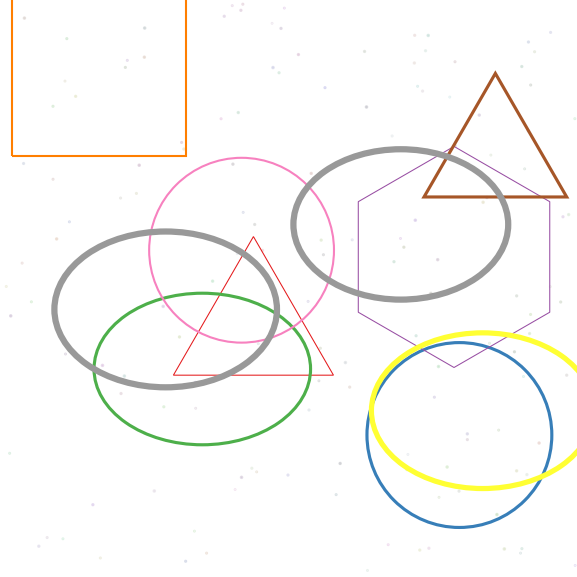[{"shape": "triangle", "thickness": 0.5, "radius": 0.8, "center": [0.439, 0.429]}, {"shape": "circle", "thickness": 1.5, "radius": 0.8, "center": [0.795, 0.246]}, {"shape": "oval", "thickness": 1.5, "radius": 0.94, "center": [0.35, 0.36]}, {"shape": "hexagon", "thickness": 0.5, "radius": 0.96, "center": [0.786, 0.554]}, {"shape": "square", "thickness": 1, "radius": 0.75, "center": [0.171, 0.88]}, {"shape": "oval", "thickness": 2.5, "radius": 0.96, "center": [0.836, 0.288]}, {"shape": "triangle", "thickness": 1.5, "radius": 0.71, "center": [0.858, 0.729]}, {"shape": "circle", "thickness": 1, "radius": 0.8, "center": [0.418, 0.566]}, {"shape": "oval", "thickness": 3, "radius": 0.96, "center": [0.287, 0.463]}, {"shape": "oval", "thickness": 3, "radius": 0.93, "center": [0.694, 0.611]}]